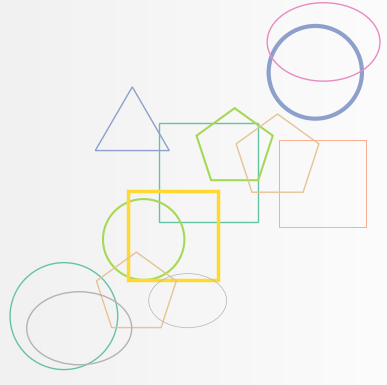[{"shape": "square", "thickness": 1, "radius": 0.64, "center": [0.537, 0.552]}, {"shape": "circle", "thickness": 1, "radius": 0.69, "center": [0.165, 0.179]}, {"shape": "square", "thickness": 0.5, "radius": 0.57, "center": [0.832, 0.523]}, {"shape": "circle", "thickness": 3, "radius": 0.6, "center": [0.814, 0.812]}, {"shape": "triangle", "thickness": 1, "radius": 0.55, "center": [0.341, 0.664]}, {"shape": "oval", "thickness": 1, "radius": 0.73, "center": [0.835, 0.891]}, {"shape": "pentagon", "thickness": 1.5, "radius": 0.52, "center": [0.606, 0.616]}, {"shape": "circle", "thickness": 1.5, "radius": 0.53, "center": [0.371, 0.378]}, {"shape": "square", "thickness": 2.5, "radius": 0.58, "center": [0.448, 0.389]}, {"shape": "pentagon", "thickness": 1, "radius": 0.56, "center": [0.716, 0.592]}, {"shape": "pentagon", "thickness": 1, "radius": 0.54, "center": [0.352, 0.237]}, {"shape": "oval", "thickness": 1, "radius": 0.68, "center": [0.204, 0.147]}, {"shape": "oval", "thickness": 0.5, "radius": 0.5, "center": [0.484, 0.219]}]